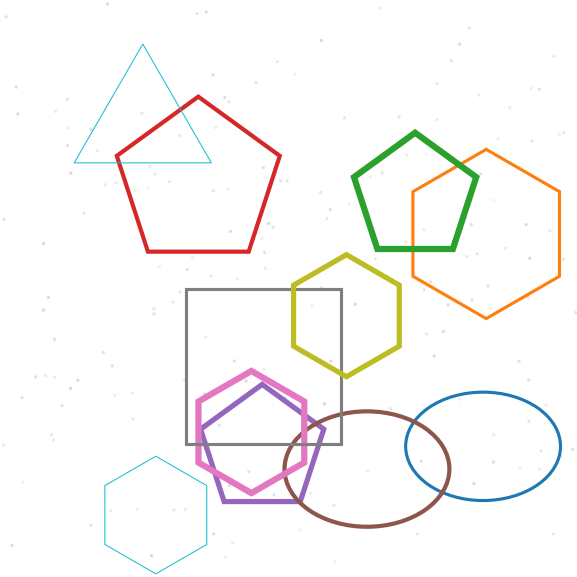[{"shape": "oval", "thickness": 1.5, "radius": 0.67, "center": [0.837, 0.226]}, {"shape": "hexagon", "thickness": 1.5, "radius": 0.73, "center": [0.842, 0.594]}, {"shape": "pentagon", "thickness": 3, "radius": 0.56, "center": [0.719, 0.658]}, {"shape": "pentagon", "thickness": 2, "radius": 0.74, "center": [0.343, 0.683]}, {"shape": "pentagon", "thickness": 2.5, "radius": 0.56, "center": [0.454, 0.221]}, {"shape": "oval", "thickness": 2, "radius": 0.71, "center": [0.635, 0.187]}, {"shape": "hexagon", "thickness": 3, "radius": 0.53, "center": [0.435, 0.251]}, {"shape": "square", "thickness": 1.5, "radius": 0.67, "center": [0.456, 0.365]}, {"shape": "hexagon", "thickness": 2.5, "radius": 0.53, "center": [0.6, 0.452]}, {"shape": "hexagon", "thickness": 0.5, "radius": 0.51, "center": [0.27, 0.107]}, {"shape": "triangle", "thickness": 0.5, "radius": 0.69, "center": [0.247, 0.786]}]